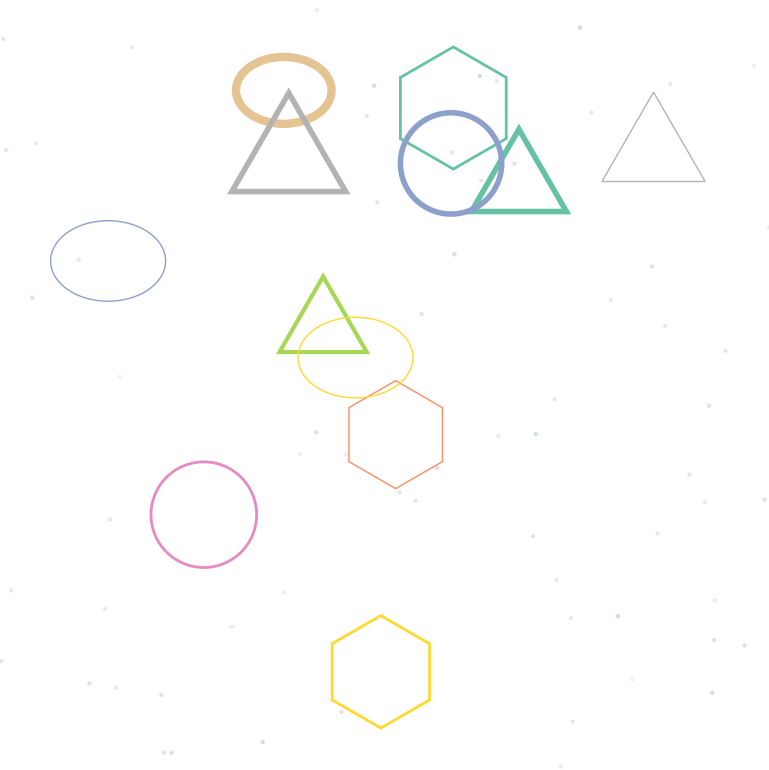[{"shape": "hexagon", "thickness": 1, "radius": 0.4, "center": [0.589, 0.86]}, {"shape": "triangle", "thickness": 2, "radius": 0.36, "center": [0.674, 0.761]}, {"shape": "hexagon", "thickness": 0.5, "radius": 0.35, "center": [0.514, 0.436]}, {"shape": "circle", "thickness": 2, "radius": 0.33, "center": [0.586, 0.788]}, {"shape": "oval", "thickness": 0.5, "radius": 0.37, "center": [0.14, 0.661]}, {"shape": "circle", "thickness": 1, "radius": 0.34, "center": [0.265, 0.332]}, {"shape": "triangle", "thickness": 1.5, "radius": 0.33, "center": [0.42, 0.575]}, {"shape": "oval", "thickness": 0.5, "radius": 0.37, "center": [0.462, 0.536]}, {"shape": "hexagon", "thickness": 1, "radius": 0.37, "center": [0.495, 0.128]}, {"shape": "oval", "thickness": 3, "radius": 0.31, "center": [0.369, 0.883]}, {"shape": "triangle", "thickness": 0.5, "radius": 0.39, "center": [0.849, 0.803]}, {"shape": "triangle", "thickness": 2, "radius": 0.43, "center": [0.375, 0.794]}]